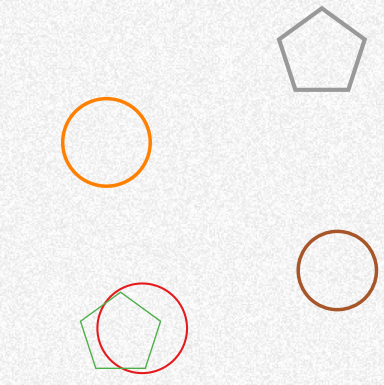[{"shape": "circle", "thickness": 1.5, "radius": 0.58, "center": [0.369, 0.147]}, {"shape": "pentagon", "thickness": 1, "radius": 0.55, "center": [0.313, 0.132]}, {"shape": "circle", "thickness": 2.5, "radius": 0.57, "center": [0.277, 0.63]}, {"shape": "circle", "thickness": 2.5, "radius": 0.51, "center": [0.876, 0.297]}, {"shape": "pentagon", "thickness": 3, "radius": 0.59, "center": [0.836, 0.861]}]